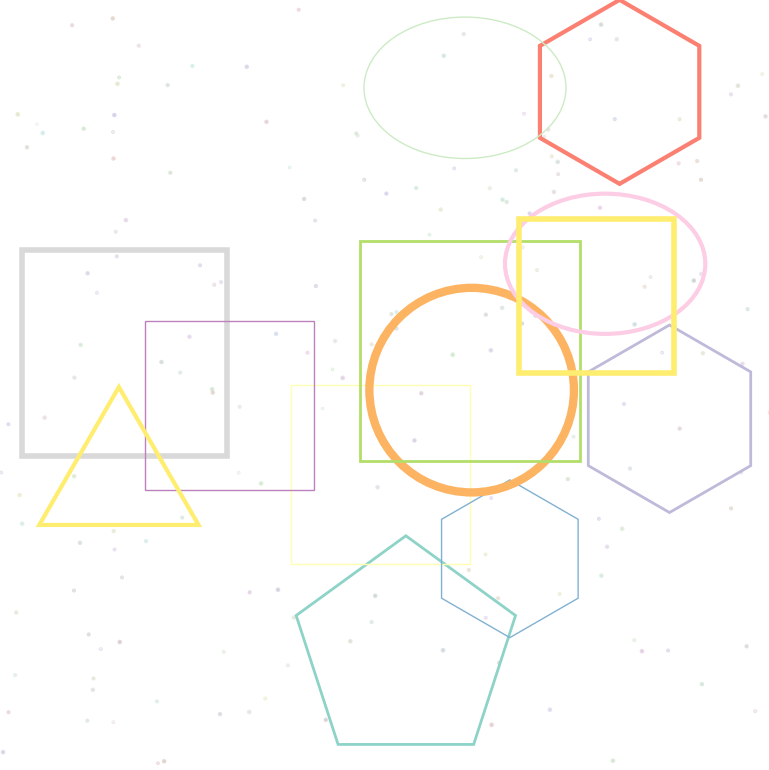[{"shape": "pentagon", "thickness": 1, "radius": 0.75, "center": [0.527, 0.154]}, {"shape": "square", "thickness": 0.5, "radius": 0.58, "center": [0.494, 0.384]}, {"shape": "hexagon", "thickness": 1, "radius": 0.61, "center": [0.869, 0.456]}, {"shape": "hexagon", "thickness": 1.5, "radius": 0.6, "center": [0.805, 0.881]}, {"shape": "hexagon", "thickness": 0.5, "radius": 0.51, "center": [0.662, 0.274]}, {"shape": "circle", "thickness": 3, "radius": 0.66, "center": [0.613, 0.493]}, {"shape": "square", "thickness": 1, "radius": 0.71, "center": [0.61, 0.544]}, {"shape": "oval", "thickness": 1.5, "radius": 0.65, "center": [0.786, 0.657]}, {"shape": "square", "thickness": 2, "radius": 0.67, "center": [0.162, 0.541]}, {"shape": "square", "thickness": 0.5, "radius": 0.55, "center": [0.298, 0.473]}, {"shape": "oval", "thickness": 0.5, "radius": 0.66, "center": [0.604, 0.886]}, {"shape": "triangle", "thickness": 1.5, "radius": 0.6, "center": [0.154, 0.378]}, {"shape": "square", "thickness": 2, "radius": 0.5, "center": [0.775, 0.616]}]